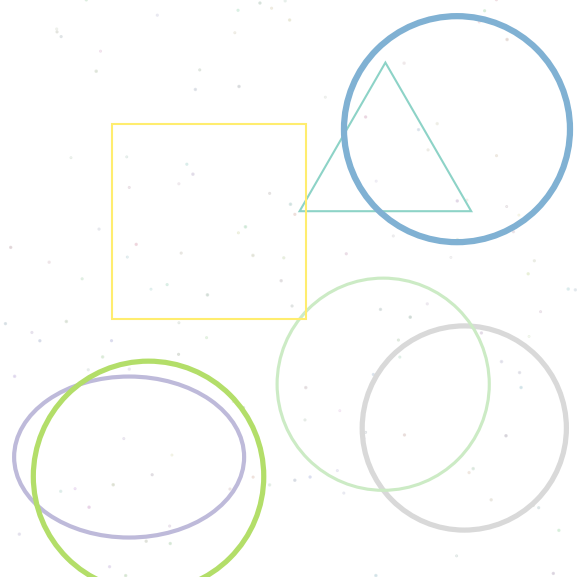[{"shape": "triangle", "thickness": 1, "radius": 0.86, "center": [0.667, 0.719]}, {"shape": "oval", "thickness": 2, "radius": 1.0, "center": [0.224, 0.208]}, {"shape": "circle", "thickness": 3, "radius": 0.98, "center": [0.791, 0.775]}, {"shape": "circle", "thickness": 2.5, "radius": 1.0, "center": [0.257, 0.174]}, {"shape": "circle", "thickness": 2.5, "radius": 0.88, "center": [0.804, 0.258]}, {"shape": "circle", "thickness": 1.5, "radius": 0.92, "center": [0.664, 0.334]}, {"shape": "square", "thickness": 1, "radius": 0.84, "center": [0.362, 0.616]}]